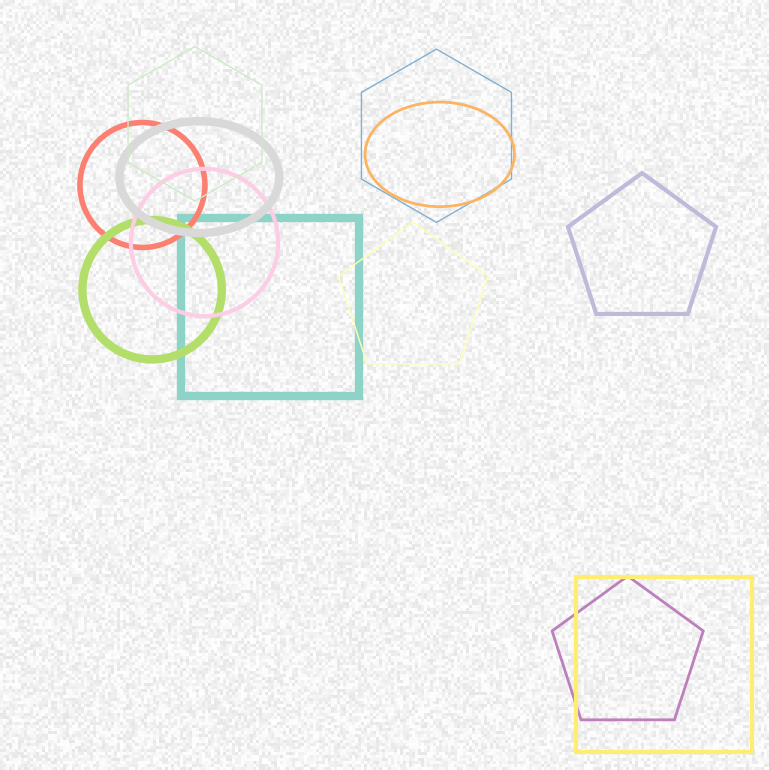[{"shape": "square", "thickness": 3, "radius": 0.58, "center": [0.351, 0.601]}, {"shape": "pentagon", "thickness": 0.5, "radius": 0.51, "center": [0.537, 0.61]}, {"shape": "pentagon", "thickness": 1.5, "radius": 0.51, "center": [0.834, 0.674]}, {"shape": "circle", "thickness": 2, "radius": 0.41, "center": [0.185, 0.76]}, {"shape": "hexagon", "thickness": 0.5, "radius": 0.56, "center": [0.567, 0.824]}, {"shape": "oval", "thickness": 1, "radius": 0.48, "center": [0.571, 0.8]}, {"shape": "circle", "thickness": 3, "radius": 0.45, "center": [0.198, 0.624]}, {"shape": "circle", "thickness": 1.5, "radius": 0.48, "center": [0.266, 0.685]}, {"shape": "oval", "thickness": 3, "radius": 0.52, "center": [0.259, 0.77]}, {"shape": "pentagon", "thickness": 1, "radius": 0.52, "center": [0.815, 0.149]}, {"shape": "hexagon", "thickness": 0.5, "radius": 0.5, "center": [0.253, 0.839]}, {"shape": "square", "thickness": 1.5, "radius": 0.57, "center": [0.862, 0.137]}]